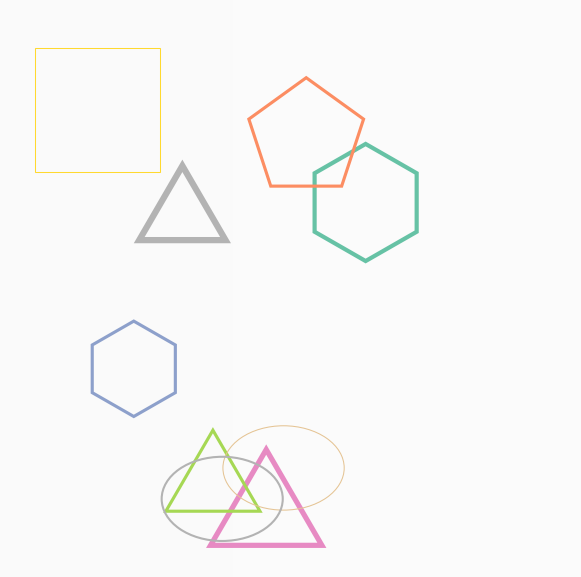[{"shape": "hexagon", "thickness": 2, "radius": 0.51, "center": [0.629, 0.649]}, {"shape": "pentagon", "thickness": 1.5, "radius": 0.52, "center": [0.527, 0.761]}, {"shape": "hexagon", "thickness": 1.5, "radius": 0.41, "center": [0.23, 0.361]}, {"shape": "triangle", "thickness": 2.5, "radius": 0.55, "center": [0.458, 0.11]}, {"shape": "triangle", "thickness": 1.5, "radius": 0.47, "center": [0.366, 0.161]}, {"shape": "square", "thickness": 0.5, "radius": 0.54, "center": [0.168, 0.808]}, {"shape": "oval", "thickness": 0.5, "radius": 0.52, "center": [0.488, 0.189]}, {"shape": "triangle", "thickness": 3, "radius": 0.43, "center": [0.314, 0.626]}, {"shape": "oval", "thickness": 1, "radius": 0.52, "center": [0.382, 0.135]}]